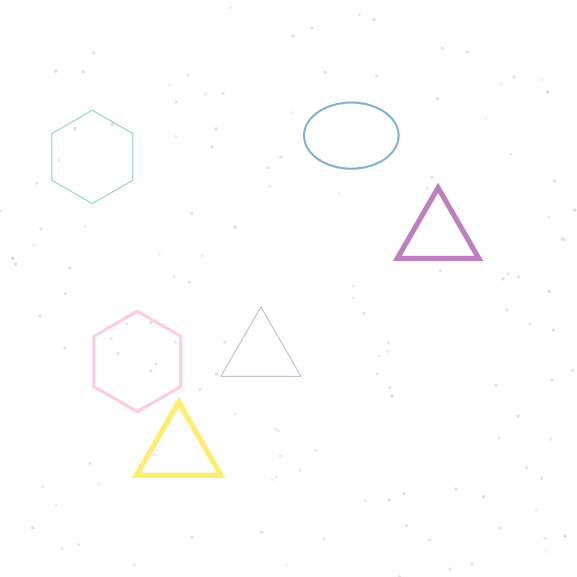[{"shape": "hexagon", "thickness": 0.5, "radius": 0.4, "center": [0.16, 0.727]}, {"shape": "triangle", "thickness": 0.5, "radius": 0.4, "center": [0.452, 0.387]}, {"shape": "oval", "thickness": 1, "radius": 0.41, "center": [0.608, 0.764]}, {"shape": "hexagon", "thickness": 1.5, "radius": 0.43, "center": [0.238, 0.373]}, {"shape": "triangle", "thickness": 2.5, "radius": 0.41, "center": [0.759, 0.592]}, {"shape": "triangle", "thickness": 2.5, "radius": 0.42, "center": [0.309, 0.218]}]